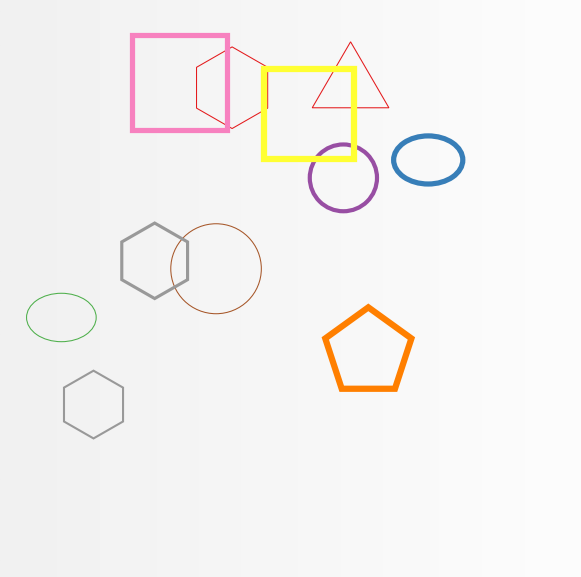[{"shape": "triangle", "thickness": 0.5, "radius": 0.38, "center": [0.603, 0.851]}, {"shape": "hexagon", "thickness": 0.5, "radius": 0.35, "center": [0.399, 0.847]}, {"shape": "oval", "thickness": 2.5, "radius": 0.3, "center": [0.737, 0.722]}, {"shape": "oval", "thickness": 0.5, "radius": 0.3, "center": [0.106, 0.449]}, {"shape": "circle", "thickness": 2, "radius": 0.29, "center": [0.591, 0.691]}, {"shape": "pentagon", "thickness": 3, "radius": 0.39, "center": [0.634, 0.389]}, {"shape": "square", "thickness": 3, "radius": 0.39, "center": [0.532, 0.802]}, {"shape": "circle", "thickness": 0.5, "radius": 0.39, "center": [0.372, 0.534]}, {"shape": "square", "thickness": 2.5, "radius": 0.41, "center": [0.309, 0.856]}, {"shape": "hexagon", "thickness": 1.5, "radius": 0.33, "center": [0.266, 0.548]}, {"shape": "hexagon", "thickness": 1, "radius": 0.29, "center": [0.161, 0.299]}]